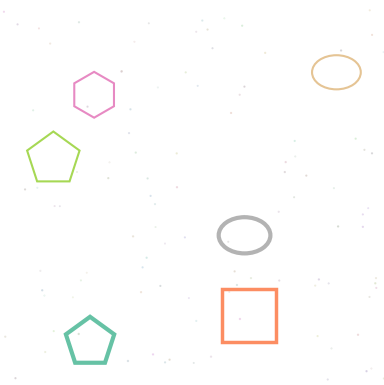[{"shape": "pentagon", "thickness": 3, "radius": 0.33, "center": [0.234, 0.111]}, {"shape": "square", "thickness": 2.5, "radius": 0.35, "center": [0.647, 0.181]}, {"shape": "hexagon", "thickness": 1.5, "radius": 0.3, "center": [0.244, 0.754]}, {"shape": "pentagon", "thickness": 1.5, "radius": 0.36, "center": [0.139, 0.587]}, {"shape": "oval", "thickness": 1.5, "radius": 0.32, "center": [0.874, 0.812]}, {"shape": "oval", "thickness": 3, "radius": 0.34, "center": [0.635, 0.389]}]